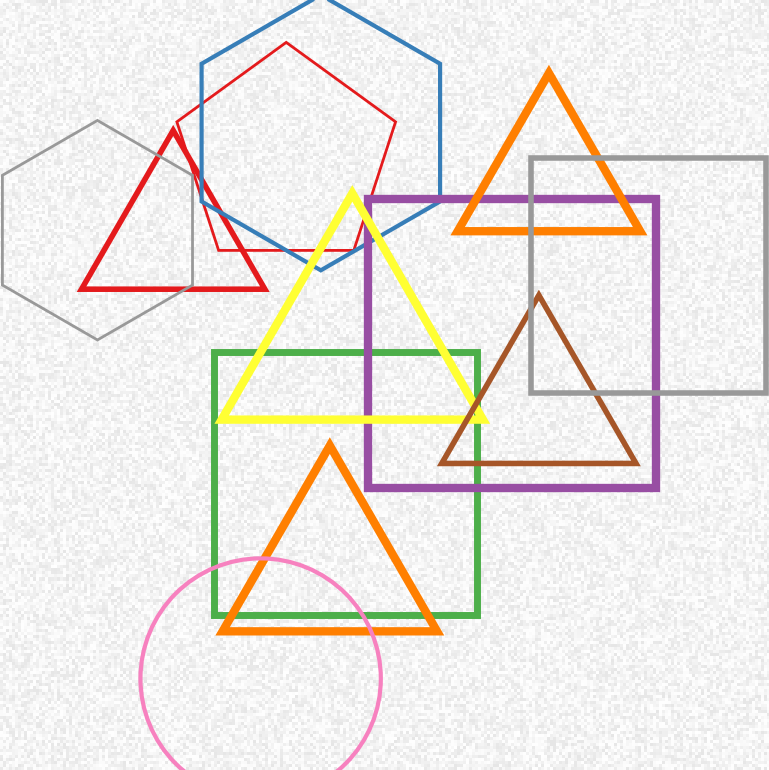[{"shape": "pentagon", "thickness": 1, "radius": 0.75, "center": [0.372, 0.796]}, {"shape": "triangle", "thickness": 2, "radius": 0.69, "center": [0.225, 0.693]}, {"shape": "hexagon", "thickness": 1.5, "radius": 0.89, "center": [0.417, 0.828]}, {"shape": "square", "thickness": 2.5, "radius": 0.85, "center": [0.448, 0.372]}, {"shape": "square", "thickness": 3, "radius": 0.94, "center": [0.665, 0.554]}, {"shape": "triangle", "thickness": 3, "radius": 0.68, "center": [0.713, 0.768]}, {"shape": "triangle", "thickness": 3, "radius": 0.8, "center": [0.428, 0.261]}, {"shape": "triangle", "thickness": 3, "radius": 0.98, "center": [0.458, 0.553]}, {"shape": "triangle", "thickness": 2, "radius": 0.73, "center": [0.7, 0.471]}, {"shape": "circle", "thickness": 1.5, "radius": 0.78, "center": [0.338, 0.119]}, {"shape": "square", "thickness": 2, "radius": 0.76, "center": [0.842, 0.642]}, {"shape": "hexagon", "thickness": 1, "radius": 0.71, "center": [0.127, 0.701]}]